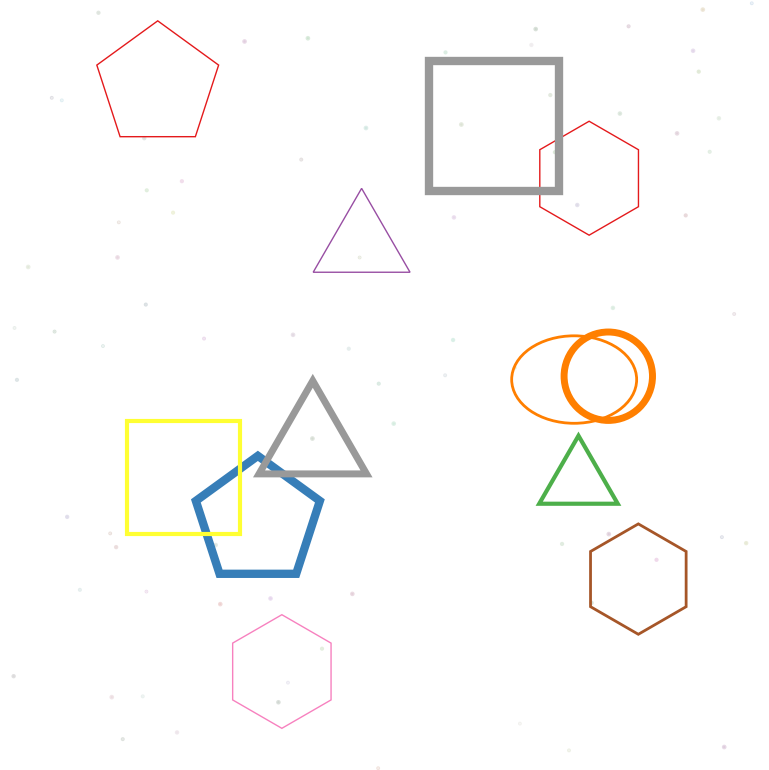[{"shape": "pentagon", "thickness": 0.5, "radius": 0.42, "center": [0.205, 0.89]}, {"shape": "hexagon", "thickness": 0.5, "radius": 0.37, "center": [0.765, 0.769]}, {"shape": "pentagon", "thickness": 3, "radius": 0.42, "center": [0.335, 0.323]}, {"shape": "triangle", "thickness": 1.5, "radius": 0.29, "center": [0.751, 0.375]}, {"shape": "triangle", "thickness": 0.5, "radius": 0.36, "center": [0.47, 0.683]}, {"shape": "circle", "thickness": 2.5, "radius": 0.29, "center": [0.79, 0.511]}, {"shape": "oval", "thickness": 1, "radius": 0.41, "center": [0.746, 0.507]}, {"shape": "square", "thickness": 1.5, "radius": 0.37, "center": [0.238, 0.38]}, {"shape": "hexagon", "thickness": 1, "radius": 0.36, "center": [0.829, 0.248]}, {"shape": "hexagon", "thickness": 0.5, "radius": 0.37, "center": [0.366, 0.128]}, {"shape": "triangle", "thickness": 2.5, "radius": 0.4, "center": [0.406, 0.425]}, {"shape": "square", "thickness": 3, "radius": 0.42, "center": [0.642, 0.836]}]